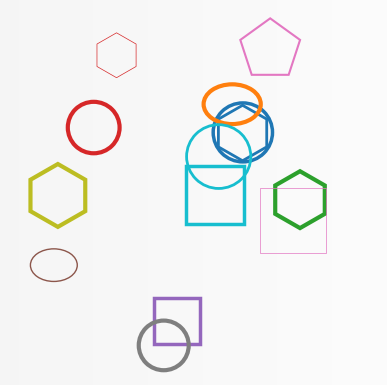[{"shape": "hexagon", "thickness": 2, "radius": 0.36, "center": [0.626, 0.655]}, {"shape": "circle", "thickness": 2.5, "radius": 0.38, "center": [0.627, 0.656]}, {"shape": "oval", "thickness": 3, "radius": 0.37, "center": [0.599, 0.729]}, {"shape": "hexagon", "thickness": 3, "radius": 0.37, "center": [0.774, 0.481]}, {"shape": "hexagon", "thickness": 0.5, "radius": 0.29, "center": [0.301, 0.856]}, {"shape": "circle", "thickness": 3, "radius": 0.33, "center": [0.242, 0.669]}, {"shape": "square", "thickness": 2.5, "radius": 0.29, "center": [0.457, 0.166]}, {"shape": "oval", "thickness": 1, "radius": 0.3, "center": [0.139, 0.311]}, {"shape": "pentagon", "thickness": 1.5, "radius": 0.41, "center": [0.697, 0.871]}, {"shape": "square", "thickness": 0.5, "radius": 0.43, "center": [0.757, 0.427]}, {"shape": "circle", "thickness": 3, "radius": 0.32, "center": [0.423, 0.103]}, {"shape": "hexagon", "thickness": 3, "radius": 0.41, "center": [0.149, 0.492]}, {"shape": "square", "thickness": 2.5, "radius": 0.37, "center": [0.554, 0.494]}, {"shape": "circle", "thickness": 2, "radius": 0.41, "center": [0.564, 0.593]}]